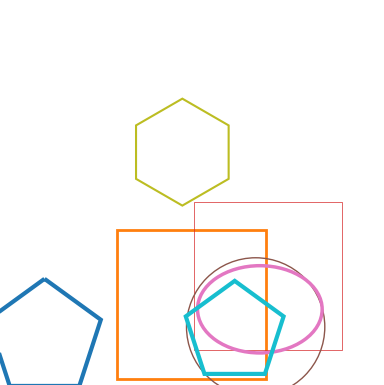[{"shape": "pentagon", "thickness": 3, "radius": 0.77, "center": [0.116, 0.122]}, {"shape": "square", "thickness": 2, "radius": 0.96, "center": [0.497, 0.209]}, {"shape": "square", "thickness": 0.5, "radius": 0.96, "center": [0.697, 0.283]}, {"shape": "circle", "thickness": 1, "radius": 0.9, "center": [0.664, 0.151]}, {"shape": "oval", "thickness": 2.5, "radius": 0.81, "center": [0.675, 0.197]}, {"shape": "hexagon", "thickness": 1.5, "radius": 0.69, "center": [0.474, 0.605]}, {"shape": "pentagon", "thickness": 3, "radius": 0.67, "center": [0.61, 0.137]}]